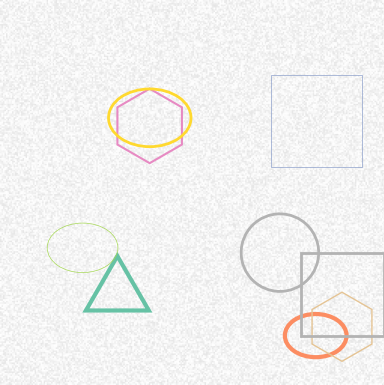[{"shape": "triangle", "thickness": 3, "radius": 0.47, "center": [0.305, 0.241]}, {"shape": "oval", "thickness": 3, "radius": 0.4, "center": [0.82, 0.128]}, {"shape": "square", "thickness": 0.5, "radius": 0.6, "center": [0.822, 0.685]}, {"shape": "hexagon", "thickness": 1.5, "radius": 0.48, "center": [0.389, 0.673]}, {"shape": "oval", "thickness": 0.5, "radius": 0.46, "center": [0.214, 0.356]}, {"shape": "oval", "thickness": 2, "radius": 0.54, "center": [0.389, 0.694]}, {"shape": "hexagon", "thickness": 1, "radius": 0.45, "center": [0.888, 0.151]}, {"shape": "square", "thickness": 2, "radius": 0.54, "center": [0.891, 0.235]}, {"shape": "circle", "thickness": 2, "radius": 0.5, "center": [0.727, 0.344]}]